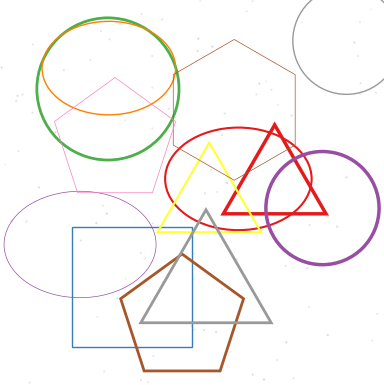[{"shape": "oval", "thickness": 1.5, "radius": 0.95, "center": [0.619, 0.535]}, {"shape": "triangle", "thickness": 2.5, "radius": 0.77, "center": [0.713, 0.522]}, {"shape": "square", "thickness": 1, "radius": 0.78, "center": [0.343, 0.254]}, {"shape": "circle", "thickness": 2, "radius": 0.92, "center": [0.28, 0.769]}, {"shape": "circle", "thickness": 2.5, "radius": 0.73, "center": [0.838, 0.459]}, {"shape": "oval", "thickness": 0.5, "radius": 0.99, "center": [0.208, 0.365]}, {"shape": "oval", "thickness": 1, "radius": 0.87, "center": [0.283, 0.823]}, {"shape": "triangle", "thickness": 1.5, "radius": 0.78, "center": [0.544, 0.474]}, {"shape": "hexagon", "thickness": 0.5, "radius": 0.91, "center": [0.608, 0.715]}, {"shape": "pentagon", "thickness": 2, "radius": 0.84, "center": [0.473, 0.172]}, {"shape": "pentagon", "thickness": 0.5, "radius": 0.83, "center": [0.299, 0.633]}, {"shape": "triangle", "thickness": 2, "radius": 0.98, "center": [0.535, 0.259]}, {"shape": "circle", "thickness": 1, "radius": 0.7, "center": [0.9, 0.894]}]